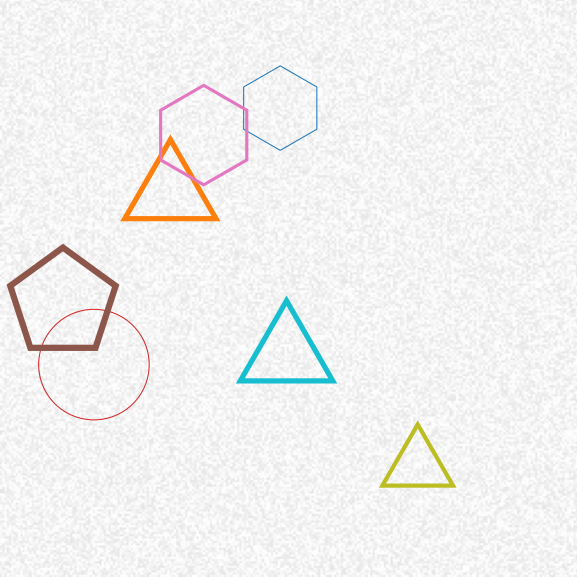[{"shape": "hexagon", "thickness": 0.5, "radius": 0.37, "center": [0.485, 0.812]}, {"shape": "triangle", "thickness": 2.5, "radius": 0.46, "center": [0.295, 0.666]}, {"shape": "circle", "thickness": 0.5, "radius": 0.48, "center": [0.163, 0.368]}, {"shape": "pentagon", "thickness": 3, "radius": 0.48, "center": [0.109, 0.474]}, {"shape": "hexagon", "thickness": 1.5, "radius": 0.43, "center": [0.353, 0.765]}, {"shape": "triangle", "thickness": 2, "radius": 0.35, "center": [0.723, 0.194]}, {"shape": "triangle", "thickness": 2.5, "radius": 0.46, "center": [0.496, 0.386]}]